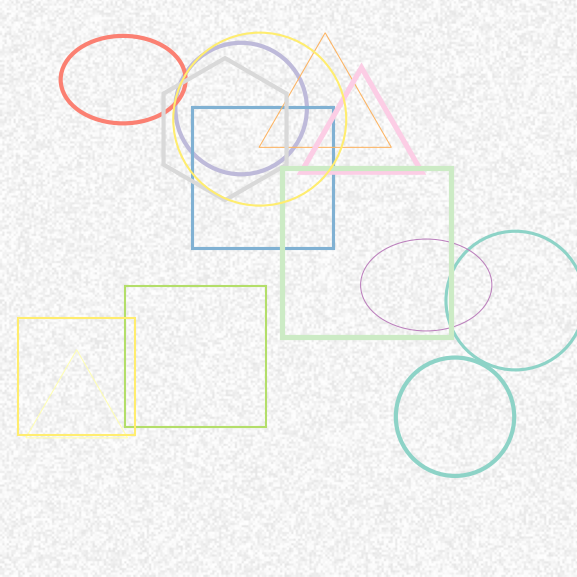[{"shape": "circle", "thickness": 2, "radius": 0.51, "center": [0.788, 0.278]}, {"shape": "circle", "thickness": 1.5, "radius": 0.6, "center": [0.892, 0.479]}, {"shape": "triangle", "thickness": 0.5, "radius": 0.51, "center": [0.133, 0.292]}, {"shape": "circle", "thickness": 2, "radius": 0.57, "center": [0.418, 0.811]}, {"shape": "oval", "thickness": 2, "radius": 0.54, "center": [0.213, 0.861]}, {"shape": "square", "thickness": 1.5, "radius": 0.61, "center": [0.455, 0.692]}, {"shape": "triangle", "thickness": 0.5, "radius": 0.66, "center": [0.563, 0.81]}, {"shape": "square", "thickness": 1, "radius": 0.61, "center": [0.339, 0.381]}, {"shape": "triangle", "thickness": 2.5, "radius": 0.6, "center": [0.626, 0.761]}, {"shape": "hexagon", "thickness": 2, "radius": 0.61, "center": [0.39, 0.776]}, {"shape": "oval", "thickness": 0.5, "radius": 0.57, "center": [0.738, 0.506]}, {"shape": "square", "thickness": 2.5, "radius": 0.73, "center": [0.634, 0.562]}, {"shape": "circle", "thickness": 1, "radius": 0.75, "center": [0.45, 0.793]}, {"shape": "square", "thickness": 1, "radius": 0.51, "center": [0.132, 0.347]}]